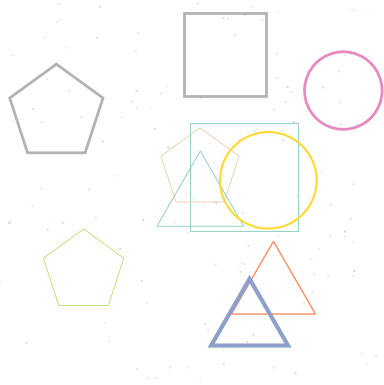[{"shape": "square", "thickness": 0.5, "radius": 0.7, "center": [0.633, 0.539]}, {"shape": "triangle", "thickness": 0.5, "radius": 0.65, "center": [0.52, 0.478]}, {"shape": "triangle", "thickness": 1, "radius": 0.63, "center": [0.71, 0.247]}, {"shape": "triangle", "thickness": 3, "radius": 0.58, "center": [0.648, 0.16]}, {"shape": "circle", "thickness": 2, "radius": 0.5, "center": [0.892, 0.765]}, {"shape": "pentagon", "thickness": 0.5, "radius": 0.55, "center": [0.217, 0.296]}, {"shape": "circle", "thickness": 1.5, "radius": 0.63, "center": [0.697, 0.532]}, {"shape": "pentagon", "thickness": 0.5, "radius": 0.53, "center": [0.52, 0.562]}, {"shape": "square", "thickness": 2, "radius": 0.54, "center": [0.585, 0.858]}, {"shape": "pentagon", "thickness": 2, "radius": 0.64, "center": [0.146, 0.706]}]